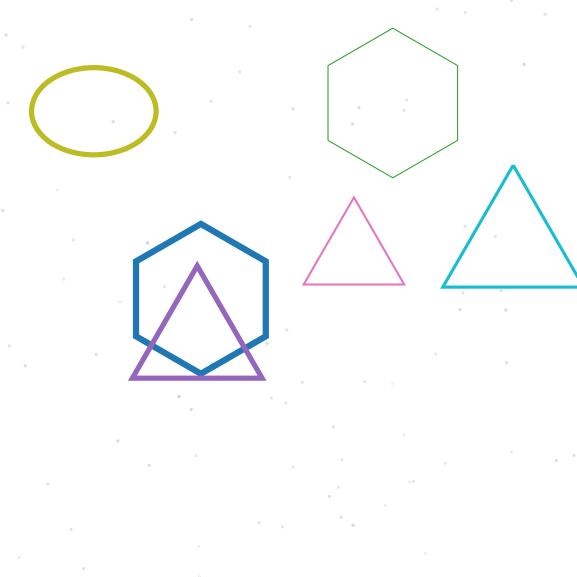[{"shape": "hexagon", "thickness": 3, "radius": 0.65, "center": [0.348, 0.482]}, {"shape": "hexagon", "thickness": 0.5, "radius": 0.65, "center": [0.68, 0.821]}, {"shape": "triangle", "thickness": 2.5, "radius": 0.65, "center": [0.342, 0.409]}, {"shape": "triangle", "thickness": 1, "radius": 0.5, "center": [0.613, 0.557]}, {"shape": "oval", "thickness": 2.5, "radius": 0.54, "center": [0.162, 0.807]}, {"shape": "triangle", "thickness": 1.5, "radius": 0.7, "center": [0.889, 0.572]}]